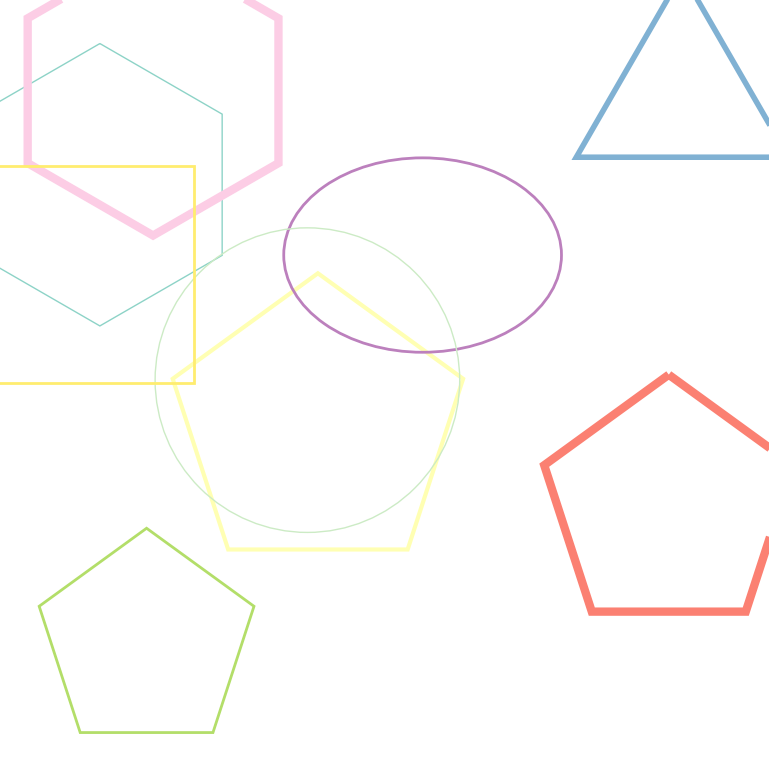[{"shape": "hexagon", "thickness": 0.5, "radius": 0.92, "center": [0.13, 0.76]}, {"shape": "pentagon", "thickness": 1.5, "radius": 0.99, "center": [0.413, 0.447]}, {"shape": "pentagon", "thickness": 3, "radius": 0.85, "center": [0.869, 0.343]}, {"shape": "triangle", "thickness": 2, "radius": 0.8, "center": [0.886, 0.875]}, {"shape": "pentagon", "thickness": 1, "radius": 0.73, "center": [0.19, 0.167]}, {"shape": "hexagon", "thickness": 3, "radius": 0.94, "center": [0.199, 0.882]}, {"shape": "oval", "thickness": 1, "radius": 0.9, "center": [0.549, 0.669]}, {"shape": "circle", "thickness": 0.5, "radius": 0.99, "center": [0.399, 0.506]}, {"shape": "square", "thickness": 1, "radius": 0.7, "center": [0.112, 0.644]}]